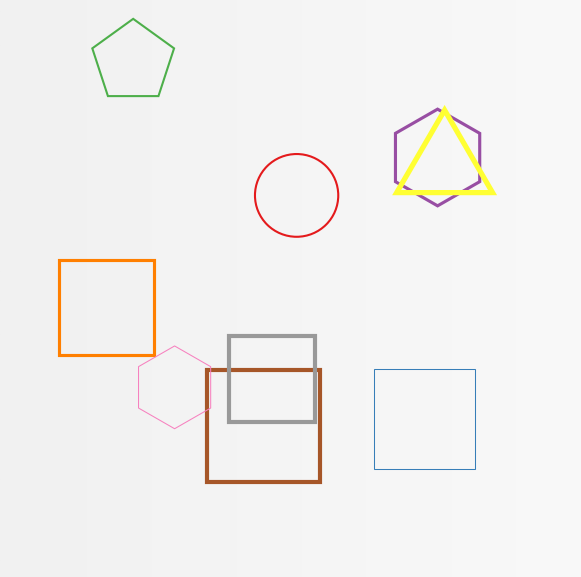[{"shape": "circle", "thickness": 1, "radius": 0.36, "center": [0.51, 0.661]}, {"shape": "square", "thickness": 0.5, "radius": 0.43, "center": [0.73, 0.274]}, {"shape": "pentagon", "thickness": 1, "radius": 0.37, "center": [0.229, 0.893]}, {"shape": "hexagon", "thickness": 1.5, "radius": 0.42, "center": [0.753, 0.726]}, {"shape": "square", "thickness": 1.5, "radius": 0.41, "center": [0.183, 0.467]}, {"shape": "triangle", "thickness": 2.5, "radius": 0.48, "center": [0.765, 0.713]}, {"shape": "square", "thickness": 2, "radius": 0.49, "center": [0.453, 0.261]}, {"shape": "hexagon", "thickness": 0.5, "radius": 0.36, "center": [0.3, 0.328]}, {"shape": "square", "thickness": 2, "radius": 0.37, "center": [0.468, 0.343]}]